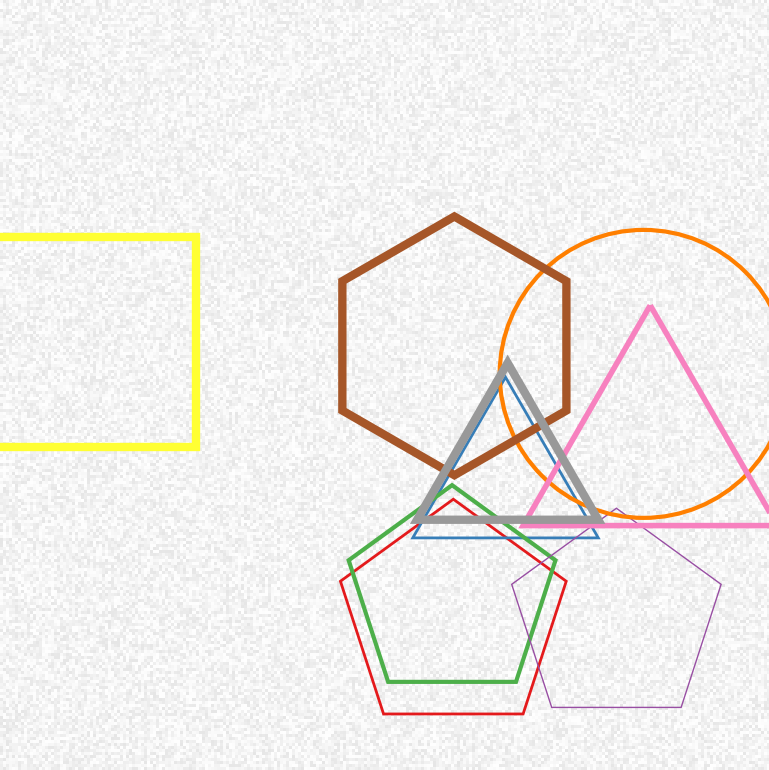[{"shape": "pentagon", "thickness": 1, "radius": 0.77, "center": [0.589, 0.197]}, {"shape": "triangle", "thickness": 1, "radius": 0.7, "center": [0.657, 0.371]}, {"shape": "pentagon", "thickness": 1.5, "radius": 0.71, "center": [0.587, 0.229]}, {"shape": "pentagon", "thickness": 0.5, "radius": 0.71, "center": [0.801, 0.197]}, {"shape": "circle", "thickness": 1.5, "radius": 0.93, "center": [0.836, 0.514]}, {"shape": "square", "thickness": 3, "radius": 0.68, "center": [0.118, 0.556]}, {"shape": "hexagon", "thickness": 3, "radius": 0.84, "center": [0.59, 0.551]}, {"shape": "triangle", "thickness": 2, "radius": 0.95, "center": [0.844, 0.413]}, {"shape": "triangle", "thickness": 3, "radius": 0.68, "center": [0.659, 0.393]}]